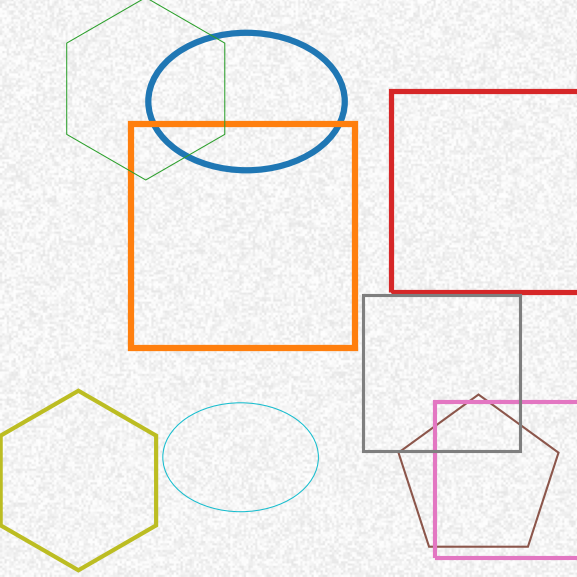[{"shape": "oval", "thickness": 3, "radius": 0.85, "center": [0.427, 0.823]}, {"shape": "square", "thickness": 3, "radius": 0.97, "center": [0.421, 0.59]}, {"shape": "hexagon", "thickness": 0.5, "radius": 0.79, "center": [0.252, 0.845]}, {"shape": "square", "thickness": 2.5, "radius": 0.87, "center": [0.851, 0.667]}, {"shape": "pentagon", "thickness": 1, "radius": 0.73, "center": [0.829, 0.17]}, {"shape": "square", "thickness": 2, "radius": 0.68, "center": [0.888, 0.168]}, {"shape": "square", "thickness": 1.5, "radius": 0.68, "center": [0.764, 0.353]}, {"shape": "hexagon", "thickness": 2, "radius": 0.78, "center": [0.136, 0.167]}, {"shape": "oval", "thickness": 0.5, "radius": 0.67, "center": [0.417, 0.207]}]